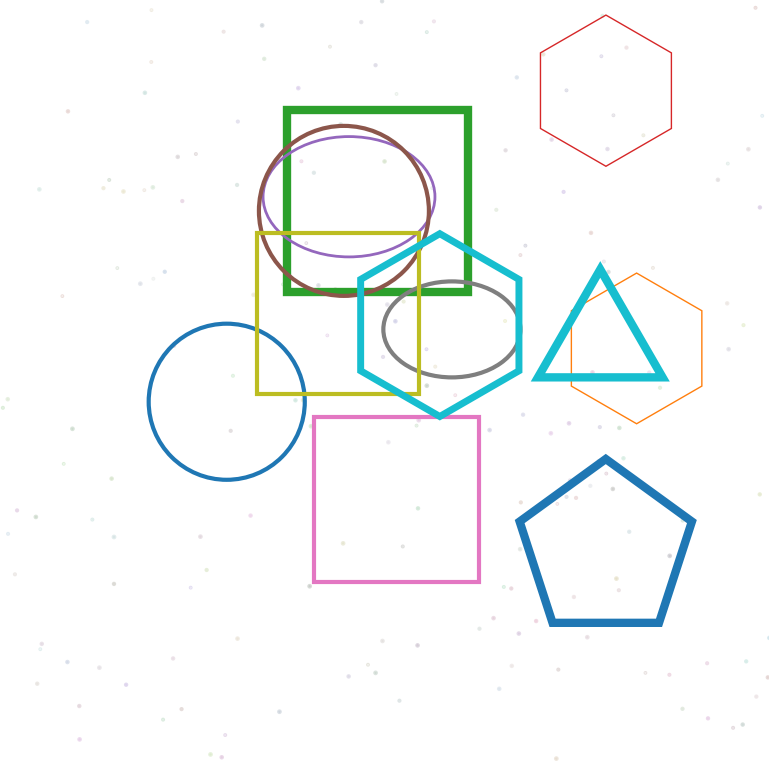[{"shape": "circle", "thickness": 1.5, "radius": 0.51, "center": [0.294, 0.478]}, {"shape": "pentagon", "thickness": 3, "radius": 0.59, "center": [0.787, 0.286]}, {"shape": "hexagon", "thickness": 0.5, "radius": 0.49, "center": [0.827, 0.548]}, {"shape": "square", "thickness": 3, "radius": 0.59, "center": [0.49, 0.739]}, {"shape": "hexagon", "thickness": 0.5, "radius": 0.49, "center": [0.787, 0.882]}, {"shape": "oval", "thickness": 1, "radius": 0.56, "center": [0.453, 0.744]}, {"shape": "circle", "thickness": 1.5, "radius": 0.55, "center": [0.447, 0.726]}, {"shape": "square", "thickness": 1.5, "radius": 0.54, "center": [0.515, 0.351]}, {"shape": "oval", "thickness": 1.5, "radius": 0.45, "center": [0.587, 0.572]}, {"shape": "square", "thickness": 1.5, "radius": 0.52, "center": [0.439, 0.593]}, {"shape": "hexagon", "thickness": 2.5, "radius": 0.59, "center": [0.571, 0.578]}, {"shape": "triangle", "thickness": 3, "radius": 0.47, "center": [0.78, 0.557]}]